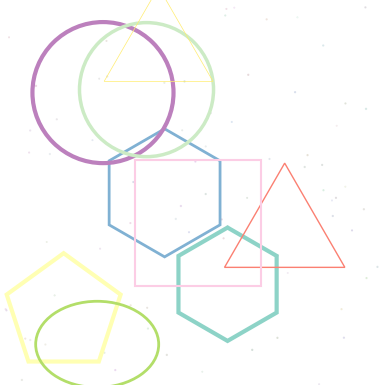[{"shape": "hexagon", "thickness": 3, "radius": 0.74, "center": [0.591, 0.262]}, {"shape": "pentagon", "thickness": 3, "radius": 0.78, "center": [0.165, 0.187]}, {"shape": "triangle", "thickness": 1, "radius": 0.9, "center": [0.739, 0.396]}, {"shape": "hexagon", "thickness": 2, "radius": 0.83, "center": [0.428, 0.499]}, {"shape": "oval", "thickness": 2, "radius": 0.8, "center": [0.252, 0.106]}, {"shape": "square", "thickness": 1.5, "radius": 0.82, "center": [0.515, 0.421]}, {"shape": "circle", "thickness": 3, "radius": 0.92, "center": [0.267, 0.759]}, {"shape": "circle", "thickness": 2.5, "radius": 0.87, "center": [0.381, 0.767]}, {"shape": "triangle", "thickness": 0.5, "radius": 0.82, "center": [0.412, 0.87]}]